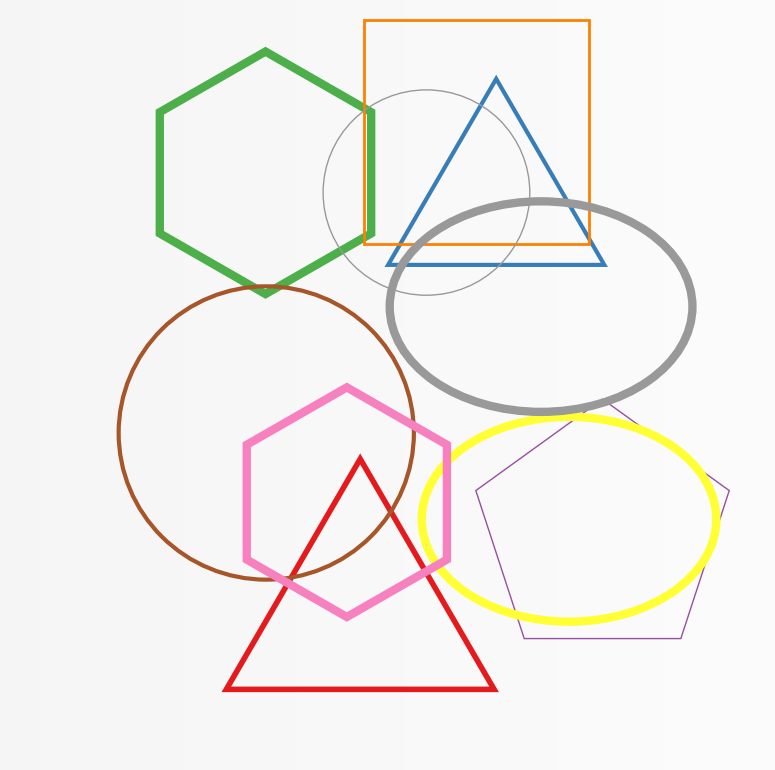[{"shape": "triangle", "thickness": 2, "radius": 1.0, "center": [0.465, 0.204]}, {"shape": "triangle", "thickness": 1.5, "radius": 0.81, "center": [0.64, 0.737]}, {"shape": "hexagon", "thickness": 3, "radius": 0.79, "center": [0.343, 0.776]}, {"shape": "pentagon", "thickness": 0.5, "radius": 0.86, "center": [0.777, 0.31]}, {"shape": "square", "thickness": 1, "radius": 0.73, "center": [0.615, 0.829]}, {"shape": "oval", "thickness": 3, "radius": 0.95, "center": [0.734, 0.326]}, {"shape": "circle", "thickness": 1.5, "radius": 0.95, "center": [0.344, 0.438]}, {"shape": "hexagon", "thickness": 3, "radius": 0.75, "center": [0.448, 0.348]}, {"shape": "oval", "thickness": 3, "radius": 0.98, "center": [0.698, 0.602]}, {"shape": "circle", "thickness": 0.5, "radius": 0.67, "center": [0.55, 0.75]}]